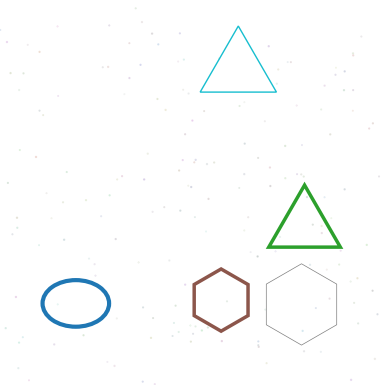[{"shape": "oval", "thickness": 3, "radius": 0.43, "center": [0.197, 0.212]}, {"shape": "triangle", "thickness": 2.5, "radius": 0.54, "center": [0.791, 0.412]}, {"shape": "hexagon", "thickness": 2.5, "radius": 0.4, "center": [0.574, 0.221]}, {"shape": "hexagon", "thickness": 0.5, "radius": 0.53, "center": [0.783, 0.209]}, {"shape": "triangle", "thickness": 1, "radius": 0.57, "center": [0.619, 0.818]}]